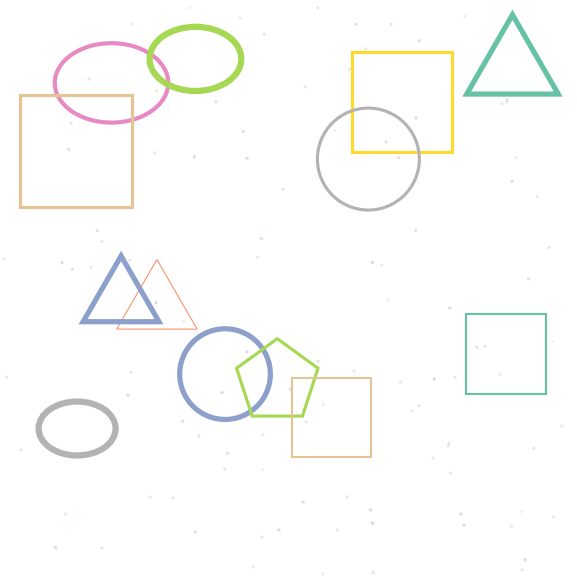[{"shape": "square", "thickness": 1, "radius": 0.35, "center": [0.876, 0.386]}, {"shape": "triangle", "thickness": 2.5, "radius": 0.46, "center": [0.887, 0.882]}, {"shape": "triangle", "thickness": 0.5, "radius": 0.4, "center": [0.272, 0.469]}, {"shape": "triangle", "thickness": 2.5, "radius": 0.38, "center": [0.21, 0.48]}, {"shape": "circle", "thickness": 2.5, "radius": 0.39, "center": [0.39, 0.351]}, {"shape": "oval", "thickness": 2, "radius": 0.49, "center": [0.193, 0.856]}, {"shape": "oval", "thickness": 3, "radius": 0.4, "center": [0.338, 0.897]}, {"shape": "pentagon", "thickness": 1.5, "radius": 0.37, "center": [0.48, 0.339]}, {"shape": "square", "thickness": 1.5, "radius": 0.43, "center": [0.697, 0.822]}, {"shape": "square", "thickness": 1.5, "radius": 0.48, "center": [0.131, 0.738]}, {"shape": "square", "thickness": 1, "radius": 0.34, "center": [0.574, 0.276]}, {"shape": "oval", "thickness": 3, "radius": 0.33, "center": [0.133, 0.257]}, {"shape": "circle", "thickness": 1.5, "radius": 0.44, "center": [0.638, 0.724]}]